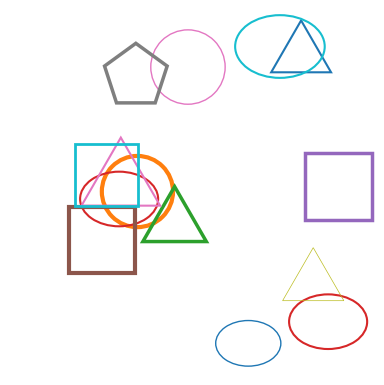[{"shape": "oval", "thickness": 1, "radius": 0.42, "center": [0.645, 0.108]}, {"shape": "triangle", "thickness": 1.5, "radius": 0.45, "center": [0.782, 0.857]}, {"shape": "circle", "thickness": 3, "radius": 0.46, "center": [0.357, 0.502]}, {"shape": "triangle", "thickness": 2.5, "radius": 0.48, "center": [0.454, 0.42]}, {"shape": "oval", "thickness": 1.5, "radius": 0.51, "center": [0.309, 0.483]}, {"shape": "oval", "thickness": 1.5, "radius": 0.51, "center": [0.852, 0.164]}, {"shape": "square", "thickness": 2.5, "radius": 0.43, "center": [0.879, 0.515]}, {"shape": "square", "thickness": 3, "radius": 0.43, "center": [0.266, 0.377]}, {"shape": "circle", "thickness": 1, "radius": 0.48, "center": [0.488, 0.826]}, {"shape": "triangle", "thickness": 1.5, "radius": 0.59, "center": [0.314, 0.525]}, {"shape": "pentagon", "thickness": 2.5, "radius": 0.43, "center": [0.353, 0.802]}, {"shape": "triangle", "thickness": 0.5, "radius": 0.46, "center": [0.814, 0.265]}, {"shape": "oval", "thickness": 1.5, "radius": 0.58, "center": [0.727, 0.879]}, {"shape": "square", "thickness": 2, "radius": 0.41, "center": [0.277, 0.546]}]